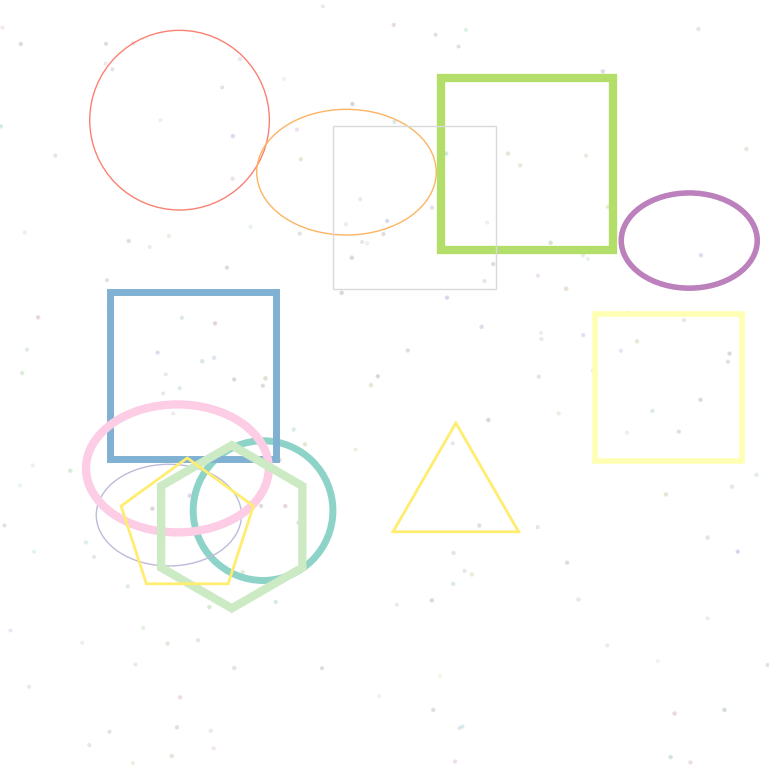[{"shape": "circle", "thickness": 2.5, "radius": 0.45, "center": [0.342, 0.337]}, {"shape": "square", "thickness": 2, "radius": 0.48, "center": [0.868, 0.497]}, {"shape": "oval", "thickness": 0.5, "radius": 0.47, "center": [0.219, 0.331]}, {"shape": "circle", "thickness": 0.5, "radius": 0.58, "center": [0.233, 0.844]}, {"shape": "square", "thickness": 2.5, "radius": 0.54, "center": [0.251, 0.513]}, {"shape": "oval", "thickness": 0.5, "radius": 0.58, "center": [0.45, 0.776]}, {"shape": "square", "thickness": 3, "radius": 0.56, "center": [0.684, 0.787]}, {"shape": "oval", "thickness": 3, "radius": 0.59, "center": [0.23, 0.392]}, {"shape": "square", "thickness": 0.5, "radius": 0.53, "center": [0.539, 0.731]}, {"shape": "oval", "thickness": 2, "radius": 0.44, "center": [0.895, 0.688]}, {"shape": "hexagon", "thickness": 3, "radius": 0.53, "center": [0.301, 0.316]}, {"shape": "triangle", "thickness": 1, "radius": 0.47, "center": [0.592, 0.356]}, {"shape": "pentagon", "thickness": 1, "radius": 0.45, "center": [0.243, 0.315]}]